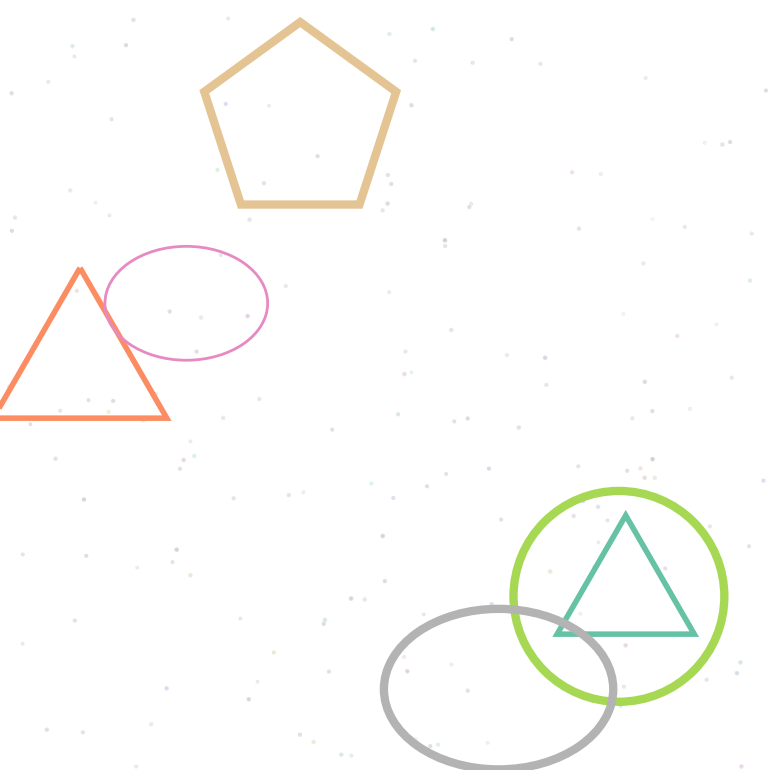[{"shape": "triangle", "thickness": 2, "radius": 0.51, "center": [0.813, 0.228]}, {"shape": "triangle", "thickness": 2, "radius": 0.65, "center": [0.104, 0.522]}, {"shape": "oval", "thickness": 1, "radius": 0.53, "center": [0.242, 0.606]}, {"shape": "circle", "thickness": 3, "radius": 0.68, "center": [0.804, 0.226]}, {"shape": "pentagon", "thickness": 3, "radius": 0.66, "center": [0.39, 0.84]}, {"shape": "oval", "thickness": 3, "radius": 0.74, "center": [0.648, 0.105]}]